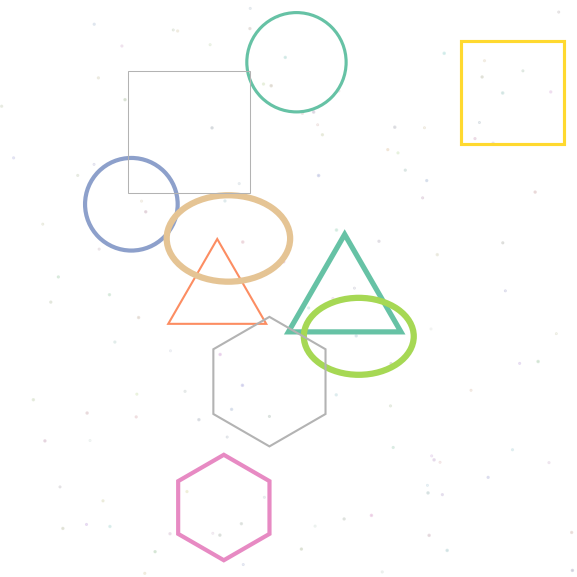[{"shape": "triangle", "thickness": 2.5, "radius": 0.56, "center": [0.597, 0.481]}, {"shape": "circle", "thickness": 1.5, "radius": 0.43, "center": [0.513, 0.891]}, {"shape": "triangle", "thickness": 1, "radius": 0.49, "center": [0.376, 0.487]}, {"shape": "circle", "thickness": 2, "radius": 0.4, "center": [0.227, 0.645]}, {"shape": "hexagon", "thickness": 2, "radius": 0.46, "center": [0.388, 0.12]}, {"shape": "oval", "thickness": 3, "radius": 0.48, "center": [0.621, 0.417]}, {"shape": "square", "thickness": 1.5, "radius": 0.45, "center": [0.887, 0.84]}, {"shape": "oval", "thickness": 3, "radius": 0.53, "center": [0.396, 0.586]}, {"shape": "square", "thickness": 0.5, "radius": 0.53, "center": [0.327, 0.77]}, {"shape": "hexagon", "thickness": 1, "radius": 0.56, "center": [0.467, 0.338]}]